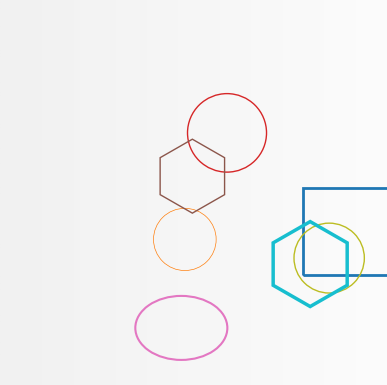[{"shape": "square", "thickness": 2, "radius": 0.56, "center": [0.894, 0.398]}, {"shape": "circle", "thickness": 0.5, "radius": 0.4, "center": [0.477, 0.378]}, {"shape": "circle", "thickness": 1, "radius": 0.51, "center": [0.586, 0.655]}, {"shape": "hexagon", "thickness": 1, "radius": 0.48, "center": [0.496, 0.542]}, {"shape": "oval", "thickness": 1.5, "radius": 0.59, "center": [0.468, 0.148]}, {"shape": "circle", "thickness": 1, "radius": 0.45, "center": [0.849, 0.33]}, {"shape": "hexagon", "thickness": 2.5, "radius": 0.55, "center": [0.8, 0.314]}]